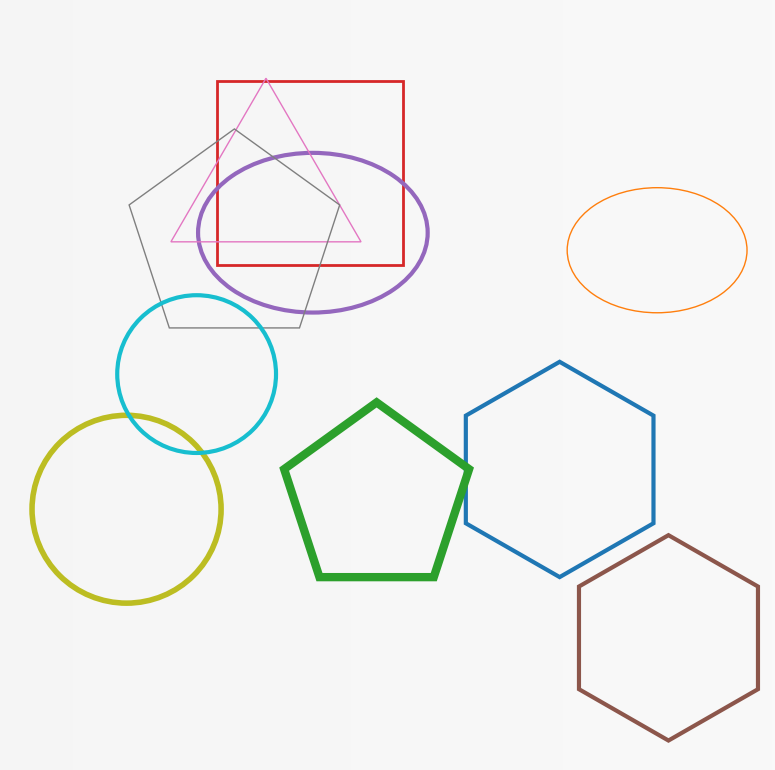[{"shape": "hexagon", "thickness": 1.5, "radius": 0.7, "center": [0.722, 0.39]}, {"shape": "oval", "thickness": 0.5, "radius": 0.58, "center": [0.848, 0.675]}, {"shape": "pentagon", "thickness": 3, "radius": 0.63, "center": [0.486, 0.352]}, {"shape": "square", "thickness": 1, "radius": 0.6, "center": [0.4, 0.775]}, {"shape": "oval", "thickness": 1.5, "radius": 0.74, "center": [0.404, 0.698]}, {"shape": "hexagon", "thickness": 1.5, "radius": 0.67, "center": [0.863, 0.172]}, {"shape": "triangle", "thickness": 0.5, "radius": 0.71, "center": [0.343, 0.757]}, {"shape": "pentagon", "thickness": 0.5, "radius": 0.71, "center": [0.302, 0.69]}, {"shape": "circle", "thickness": 2, "radius": 0.61, "center": [0.163, 0.339]}, {"shape": "circle", "thickness": 1.5, "radius": 0.51, "center": [0.254, 0.514]}]